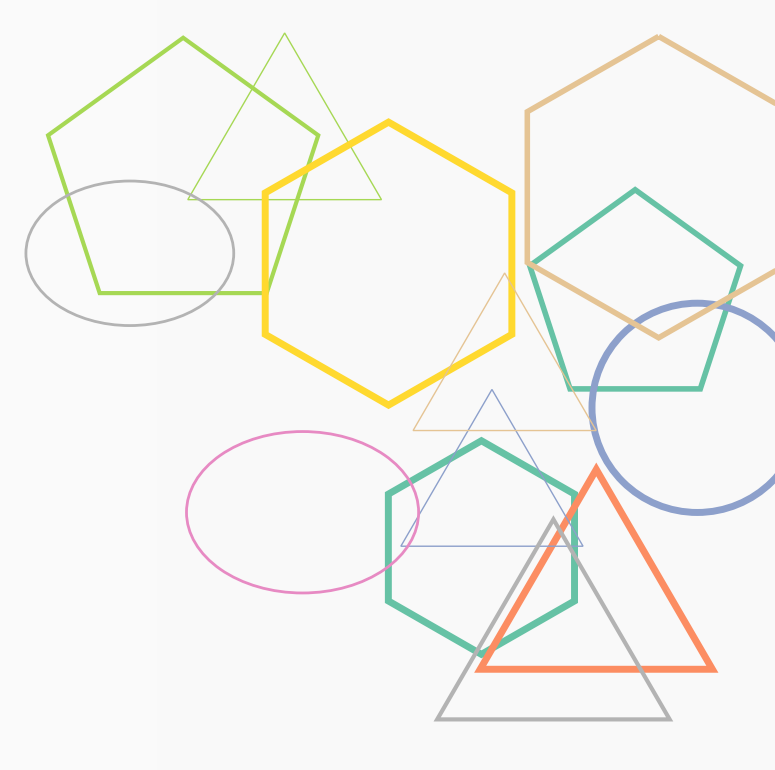[{"shape": "hexagon", "thickness": 2.5, "radius": 0.69, "center": [0.621, 0.289]}, {"shape": "pentagon", "thickness": 2, "radius": 0.71, "center": [0.82, 0.611]}, {"shape": "triangle", "thickness": 2.5, "radius": 0.87, "center": [0.769, 0.217]}, {"shape": "circle", "thickness": 2.5, "radius": 0.68, "center": [0.9, 0.47]}, {"shape": "triangle", "thickness": 0.5, "radius": 0.68, "center": [0.635, 0.358]}, {"shape": "oval", "thickness": 1, "radius": 0.75, "center": [0.39, 0.335]}, {"shape": "triangle", "thickness": 0.5, "radius": 0.72, "center": [0.367, 0.813]}, {"shape": "pentagon", "thickness": 1.5, "radius": 0.92, "center": [0.236, 0.768]}, {"shape": "hexagon", "thickness": 2.5, "radius": 0.92, "center": [0.501, 0.658]}, {"shape": "triangle", "thickness": 0.5, "radius": 0.68, "center": [0.651, 0.509]}, {"shape": "hexagon", "thickness": 2, "radius": 0.98, "center": [0.85, 0.757]}, {"shape": "triangle", "thickness": 1.5, "radius": 0.87, "center": [0.714, 0.152]}, {"shape": "oval", "thickness": 1, "radius": 0.67, "center": [0.168, 0.671]}]